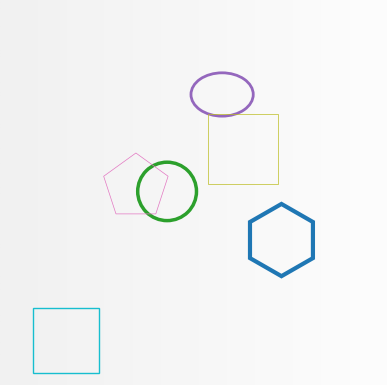[{"shape": "hexagon", "thickness": 3, "radius": 0.47, "center": [0.726, 0.376]}, {"shape": "circle", "thickness": 2.5, "radius": 0.38, "center": [0.431, 0.503]}, {"shape": "oval", "thickness": 2, "radius": 0.4, "center": [0.573, 0.755]}, {"shape": "pentagon", "thickness": 0.5, "radius": 0.44, "center": [0.351, 0.515]}, {"shape": "square", "thickness": 0.5, "radius": 0.45, "center": [0.628, 0.613]}, {"shape": "square", "thickness": 1, "radius": 0.42, "center": [0.171, 0.116]}]